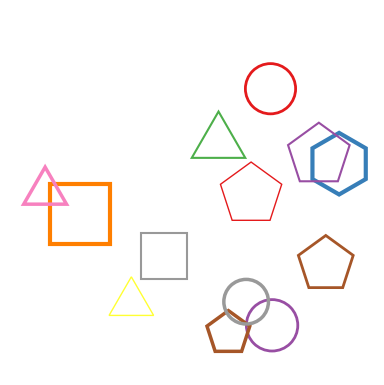[{"shape": "circle", "thickness": 2, "radius": 0.33, "center": [0.703, 0.77]}, {"shape": "pentagon", "thickness": 1, "radius": 0.42, "center": [0.652, 0.495]}, {"shape": "hexagon", "thickness": 3, "radius": 0.4, "center": [0.881, 0.575]}, {"shape": "triangle", "thickness": 1.5, "radius": 0.4, "center": [0.568, 0.63]}, {"shape": "circle", "thickness": 2, "radius": 0.33, "center": [0.707, 0.155]}, {"shape": "pentagon", "thickness": 1.5, "radius": 0.42, "center": [0.828, 0.597]}, {"shape": "square", "thickness": 3, "radius": 0.39, "center": [0.207, 0.443]}, {"shape": "triangle", "thickness": 1, "radius": 0.33, "center": [0.341, 0.214]}, {"shape": "pentagon", "thickness": 2.5, "radius": 0.29, "center": [0.593, 0.135]}, {"shape": "pentagon", "thickness": 2, "radius": 0.37, "center": [0.846, 0.314]}, {"shape": "triangle", "thickness": 2.5, "radius": 0.32, "center": [0.117, 0.502]}, {"shape": "square", "thickness": 1.5, "radius": 0.3, "center": [0.425, 0.335]}, {"shape": "circle", "thickness": 2.5, "radius": 0.29, "center": [0.639, 0.216]}]